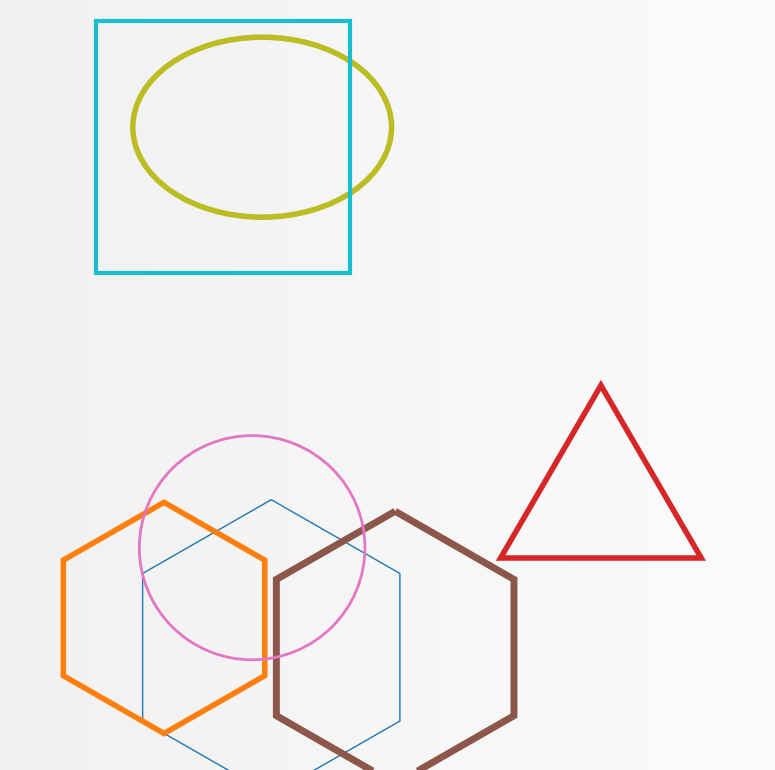[{"shape": "hexagon", "thickness": 0.5, "radius": 0.96, "center": [0.35, 0.159]}, {"shape": "hexagon", "thickness": 2, "radius": 0.75, "center": [0.212, 0.198]}, {"shape": "triangle", "thickness": 2, "radius": 0.75, "center": [0.775, 0.35]}, {"shape": "hexagon", "thickness": 2.5, "radius": 0.89, "center": [0.51, 0.159]}, {"shape": "circle", "thickness": 1, "radius": 0.73, "center": [0.325, 0.289]}, {"shape": "oval", "thickness": 2, "radius": 0.83, "center": [0.338, 0.835]}, {"shape": "square", "thickness": 1.5, "radius": 0.82, "center": [0.288, 0.809]}]